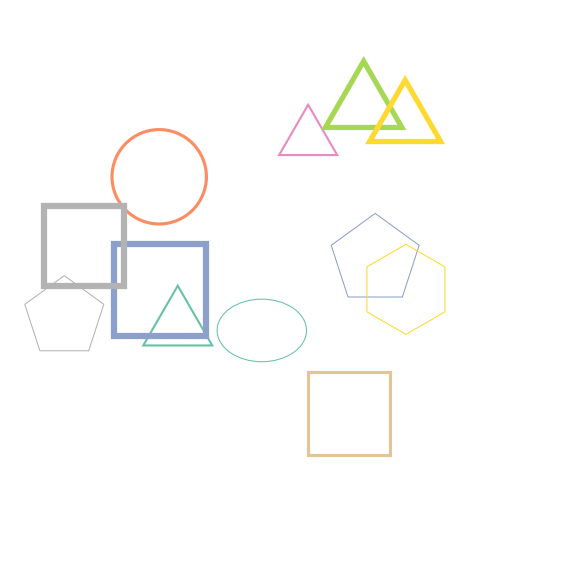[{"shape": "oval", "thickness": 0.5, "radius": 0.39, "center": [0.453, 0.427]}, {"shape": "triangle", "thickness": 1, "radius": 0.34, "center": [0.308, 0.435]}, {"shape": "circle", "thickness": 1.5, "radius": 0.41, "center": [0.276, 0.693]}, {"shape": "square", "thickness": 3, "radius": 0.4, "center": [0.277, 0.498]}, {"shape": "pentagon", "thickness": 0.5, "radius": 0.4, "center": [0.65, 0.55]}, {"shape": "triangle", "thickness": 1, "radius": 0.29, "center": [0.534, 0.76]}, {"shape": "triangle", "thickness": 2.5, "radius": 0.38, "center": [0.63, 0.817]}, {"shape": "hexagon", "thickness": 0.5, "radius": 0.39, "center": [0.703, 0.498]}, {"shape": "triangle", "thickness": 2.5, "radius": 0.35, "center": [0.702, 0.79]}, {"shape": "square", "thickness": 1.5, "radius": 0.36, "center": [0.604, 0.283]}, {"shape": "pentagon", "thickness": 0.5, "radius": 0.36, "center": [0.111, 0.45]}, {"shape": "square", "thickness": 3, "radius": 0.35, "center": [0.145, 0.573]}]